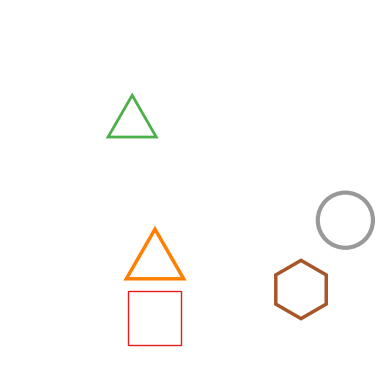[{"shape": "square", "thickness": 1, "radius": 0.35, "center": [0.401, 0.174]}, {"shape": "triangle", "thickness": 2, "radius": 0.36, "center": [0.343, 0.68]}, {"shape": "triangle", "thickness": 2.5, "radius": 0.43, "center": [0.403, 0.319]}, {"shape": "hexagon", "thickness": 2.5, "radius": 0.38, "center": [0.782, 0.248]}, {"shape": "circle", "thickness": 3, "radius": 0.36, "center": [0.897, 0.428]}]